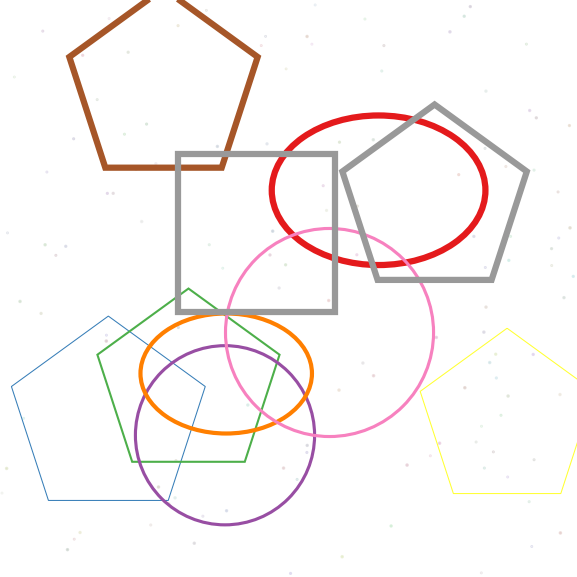[{"shape": "oval", "thickness": 3, "radius": 0.93, "center": [0.656, 0.67]}, {"shape": "pentagon", "thickness": 0.5, "radius": 0.88, "center": [0.188, 0.275]}, {"shape": "pentagon", "thickness": 1, "radius": 0.83, "center": [0.326, 0.334]}, {"shape": "circle", "thickness": 1.5, "radius": 0.78, "center": [0.39, 0.245]}, {"shape": "oval", "thickness": 2, "radius": 0.74, "center": [0.392, 0.352]}, {"shape": "pentagon", "thickness": 0.5, "radius": 0.79, "center": [0.878, 0.273]}, {"shape": "pentagon", "thickness": 3, "radius": 0.86, "center": [0.283, 0.847]}, {"shape": "circle", "thickness": 1.5, "radius": 0.9, "center": [0.571, 0.423]}, {"shape": "square", "thickness": 3, "radius": 0.68, "center": [0.444, 0.596]}, {"shape": "pentagon", "thickness": 3, "radius": 0.84, "center": [0.753, 0.65]}]